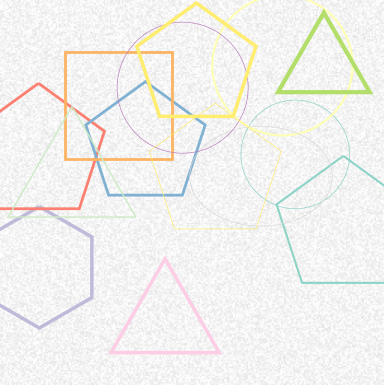[{"shape": "pentagon", "thickness": 1.5, "radius": 0.91, "center": [0.892, 0.413]}, {"shape": "circle", "thickness": 0.5, "radius": 0.71, "center": [0.767, 0.599]}, {"shape": "circle", "thickness": 1.5, "radius": 0.91, "center": [0.734, 0.83]}, {"shape": "hexagon", "thickness": 2.5, "radius": 0.79, "center": [0.102, 0.306]}, {"shape": "pentagon", "thickness": 2, "radius": 0.9, "center": [0.1, 0.604]}, {"shape": "pentagon", "thickness": 2, "radius": 0.82, "center": [0.378, 0.625]}, {"shape": "square", "thickness": 2, "radius": 0.7, "center": [0.309, 0.727]}, {"shape": "triangle", "thickness": 3, "radius": 0.69, "center": [0.841, 0.829]}, {"shape": "triangle", "thickness": 2.5, "radius": 0.81, "center": [0.429, 0.165]}, {"shape": "oval", "thickness": 0.5, "radius": 0.93, "center": [0.678, 0.542]}, {"shape": "circle", "thickness": 0.5, "radius": 0.85, "center": [0.474, 0.772]}, {"shape": "triangle", "thickness": 1, "radius": 0.96, "center": [0.187, 0.532]}, {"shape": "pentagon", "thickness": 2.5, "radius": 0.81, "center": [0.51, 0.829]}, {"shape": "pentagon", "thickness": 0.5, "radius": 0.9, "center": [0.559, 0.551]}]